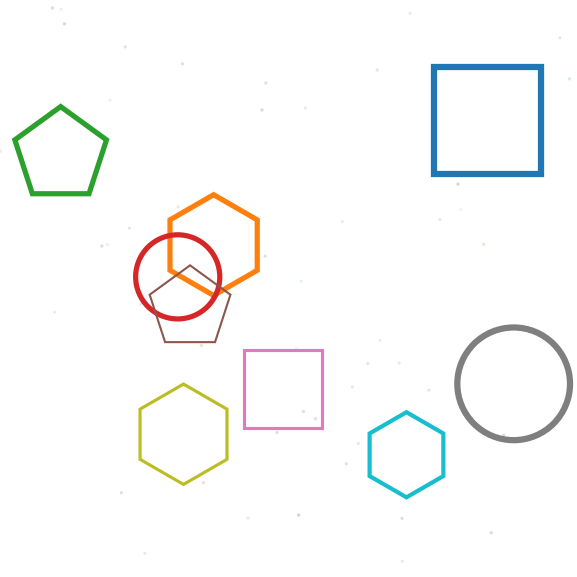[{"shape": "square", "thickness": 3, "radius": 0.46, "center": [0.845, 0.791]}, {"shape": "hexagon", "thickness": 2.5, "radius": 0.44, "center": [0.37, 0.575]}, {"shape": "pentagon", "thickness": 2.5, "radius": 0.42, "center": [0.105, 0.731]}, {"shape": "circle", "thickness": 2.5, "radius": 0.36, "center": [0.308, 0.52]}, {"shape": "pentagon", "thickness": 1, "radius": 0.37, "center": [0.329, 0.466]}, {"shape": "square", "thickness": 1.5, "radius": 0.34, "center": [0.49, 0.326]}, {"shape": "circle", "thickness": 3, "radius": 0.49, "center": [0.889, 0.335]}, {"shape": "hexagon", "thickness": 1.5, "radius": 0.43, "center": [0.318, 0.247]}, {"shape": "hexagon", "thickness": 2, "radius": 0.37, "center": [0.704, 0.212]}]